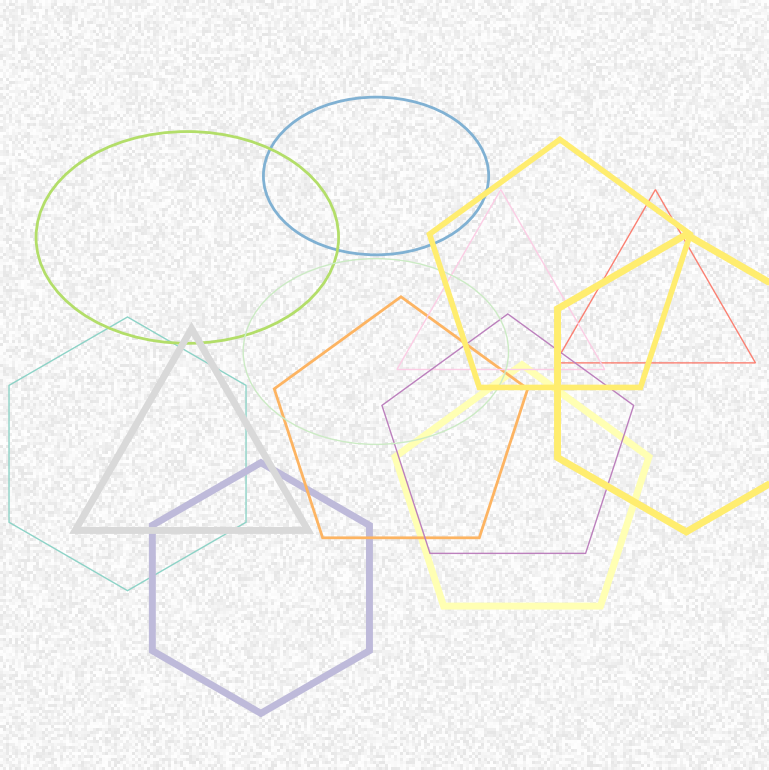[{"shape": "hexagon", "thickness": 0.5, "radius": 0.89, "center": [0.166, 0.411]}, {"shape": "pentagon", "thickness": 2.5, "radius": 0.87, "center": [0.678, 0.353]}, {"shape": "hexagon", "thickness": 2.5, "radius": 0.81, "center": [0.339, 0.236]}, {"shape": "triangle", "thickness": 0.5, "radius": 0.75, "center": [0.851, 0.604]}, {"shape": "oval", "thickness": 1, "radius": 0.73, "center": [0.488, 0.771]}, {"shape": "pentagon", "thickness": 1, "radius": 0.87, "center": [0.521, 0.442]}, {"shape": "oval", "thickness": 1, "radius": 0.98, "center": [0.243, 0.692]}, {"shape": "triangle", "thickness": 0.5, "radius": 0.78, "center": [0.65, 0.598]}, {"shape": "triangle", "thickness": 2.5, "radius": 0.87, "center": [0.249, 0.398]}, {"shape": "pentagon", "thickness": 0.5, "radius": 0.86, "center": [0.659, 0.42]}, {"shape": "oval", "thickness": 0.5, "radius": 0.86, "center": [0.488, 0.543]}, {"shape": "hexagon", "thickness": 2.5, "radius": 0.97, "center": [0.891, 0.502]}, {"shape": "pentagon", "thickness": 2, "radius": 0.89, "center": [0.727, 0.641]}]